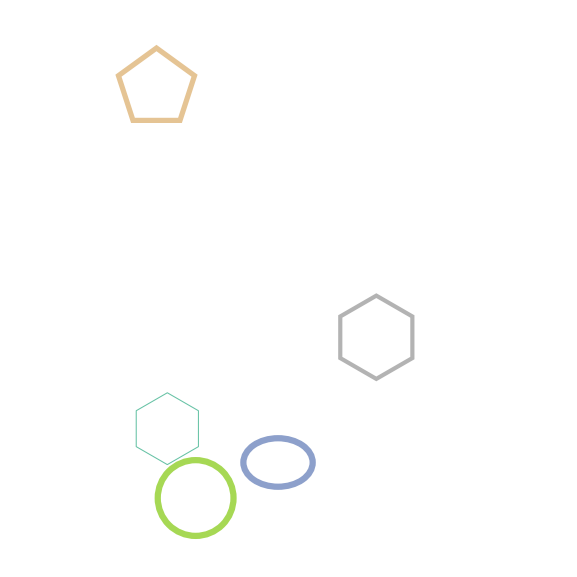[{"shape": "hexagon", "thickness": 0.5, "radius": 0.31, "center": [0.29, 0.257]}, {"shape": "oval", "thickness": 3, "radius": 0.3, "center": [0.481, 0.198]}, {"shape": "circle", "thickness": 3, "radius": 0.33, "center": [0.339, 0.137]}, {"shape": "pentagon", "thickness": 2.5, "radius": 0.35, "center": [0.271, 0.847]}, {"shape": "hexagon", "thickness": 2, "radius": 0.36, "center": [0.652, 0.415]}]